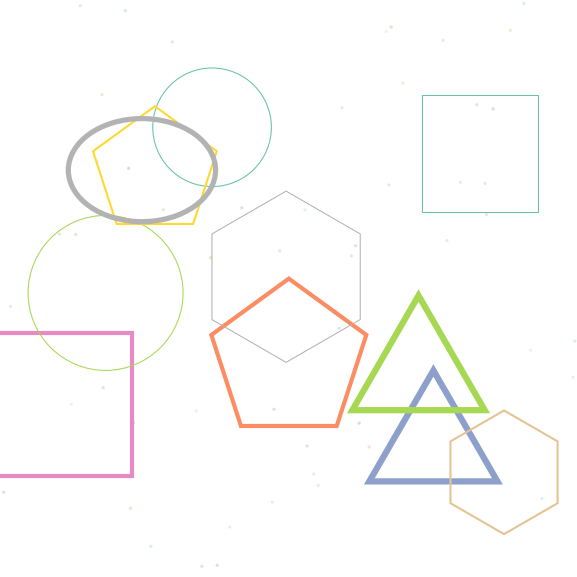[{"shape": "square", "thickness": 0.5, "radius": 0.5, "center": [0.831, 0.733]}, {"shape": "circle", "thickness": 0.5, "radius": 0.51, "center": [0.367, 0.779]}, {"shape": "pentagon", "thickness": 2, "radius": 0.71, "center": [0.5, 0.376]}, {"shape": "triangle", "thickness": 3, "radius": 0.64, "center": [0.75, 0.23]}, {"shape": "square", "thickness": 2, "radius": 0.62, "center": [0.103, 0.299]}, {"shape": "triangle", "thickness": 3, "radius": 0.66, "center": [0.725, 0.355]}, {"shape": "circle", "thickness": 0.5, "radius": 0.67, "center": [0.183, 0.492]}, {"shape": "pentagon", "thickness": 1, "radius": 0.56, "center": [0.268, 0.702]}, {"shape": "hexagon", "thickness": 1, "radius": 0.54, "center": [0.873, 0.181]}, {"shape": "hexagon", "thickness": 0.5, "radius": 0.74, "center": [0.495, 0.52]}, {"shape": "oval", "thickness": 2.5, "radius": 0.64, "center": [0.246, 0.705]}]